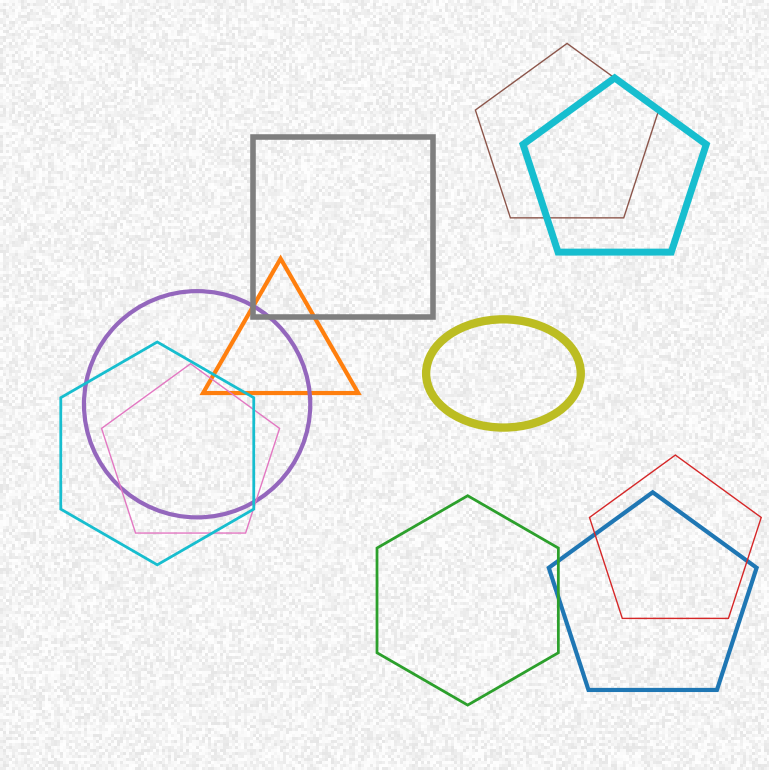[{"shape": "pentagon", "thickness": 1.5, "radius": 0.71, "center": [0.848, 0.219]}, {"shape": "triangle", "thickness": 1.5, "radius": 0.58, "center": [0.364, 0.548]}, {"shape": "hexagon", "thickness": 1, "radius": 0.68, "center": [0.607, 0.22]}, {"shape": "pentagon", "thickness": 0.5, "radius": 0.59, "center": [0.877, 0.292]}, {"shape": "circle", "thickness": 1.5, "radius": 0.73, "center": [0.256, 0.475]}, {"shape": "pentagon", "thickness": 0.5, "radius": 0.63, "center": [0.736, 0.818]}, {"shape": "pentagon", "thickness": 0.5, "radius": 0.61, "center": [0.247, 0.406]}, {"shape": "square", "thickness": 2, "radius": 0.58, "center": [0.445, 0.705]}, {"shape": "oval", "thickness": 3, "radius": 0.5, "center": [0.654, 0.515]}, {"shape": "hexagon", "thickness": 1, "radius": 0.72, "center": [0.204, 0.411]}, {"shape": "pentagon", "thickness": 2.5, "radius": 0.63, "center": [0.798, 0.774]}]